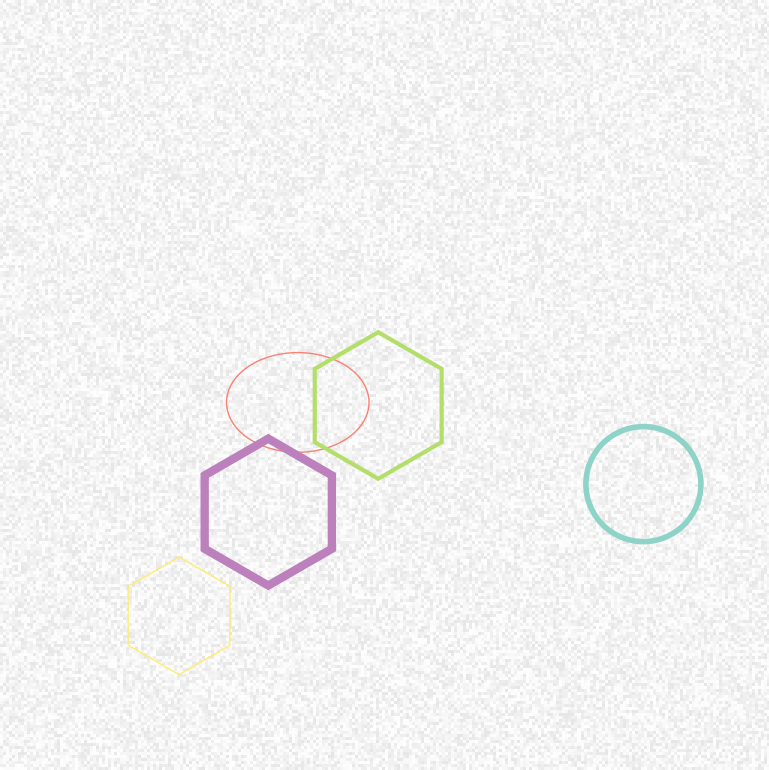[{"shape": "circle", "thickness": 2, "radius": 0.37, "center": [0.836, 0.371]}, {"shape": "oval", "thickness": 0.5, "radius": 0.46, "center": [0.387, 0.477]}, {"shape": "hexagon", "thickness": 1.5, "radius": 0.48, "center": [0.491, 0.473]}, {"shape": "hexagon", "thickness": 3, "radius": 0.48, "center": [0.348, 0.335]}, {"shape": "hexagon", "thickness": 0.5, "radius": 0.38, "center": [0.233, 0.2]}]